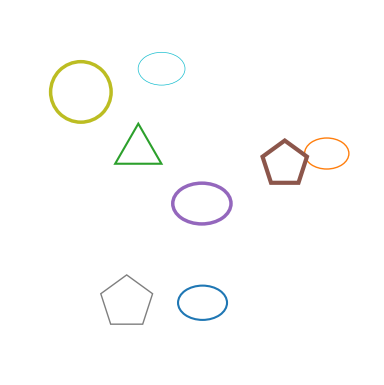[{"shape": "oval", "thickness": 1.5, "radius": 0.32, "center": [0.526, 0.214]}, {"shape": "oval", "thickness": 1, "radius": 0.29, "center": [0.849, 0.601]}, {"shape": "triangle", "thickness": 1.5, "radius": 0.35, "center": [0.359, 0.609]}, {"shape": "oval", "thickness": 2.5, "radius": 0.38, "center": [0.524, 0.471]}, {"shape": "pentagon", "thickness": 3, "radius": 0.3, "center": [0.74, 0.574]}, {"shape": "pentagon", "thickness": 1, "radius": 0.35, "center": [0.329, 0.215]}, {"shape": "circle", "thickness": 2.5, "radius": 0.39, "center": [0.21, 0.761]}, {"shape": "oval", "thickness": 0.5, "radius": 0.3, "center": [0.42, 0.822]}]